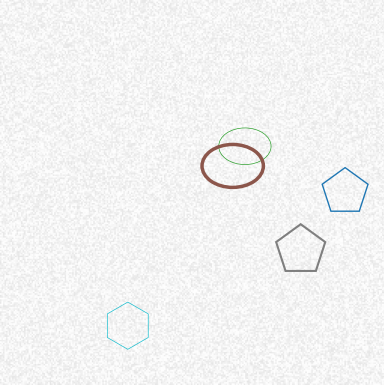[{"shape": "pentagon", "thickness": 1, "radius": 0.31, "center": [0.896, 0.502]}, {"shape": "oval", "thickness": 0.5, "radius": 0.34, "center": [0.636, 0.62]}, {"shape": "oval", "thickness": 2.5, "radius": 0.4, "center": [0.604, 0.569]}, {"shape": "pentagon", "thickness": 1.5, "radius": 0.34, "center": [0.781, 0.351]}, {"shape": "hexagon", "thickness": 0.5, "radius": 0.31, "center": [0.332, 0.154]}]